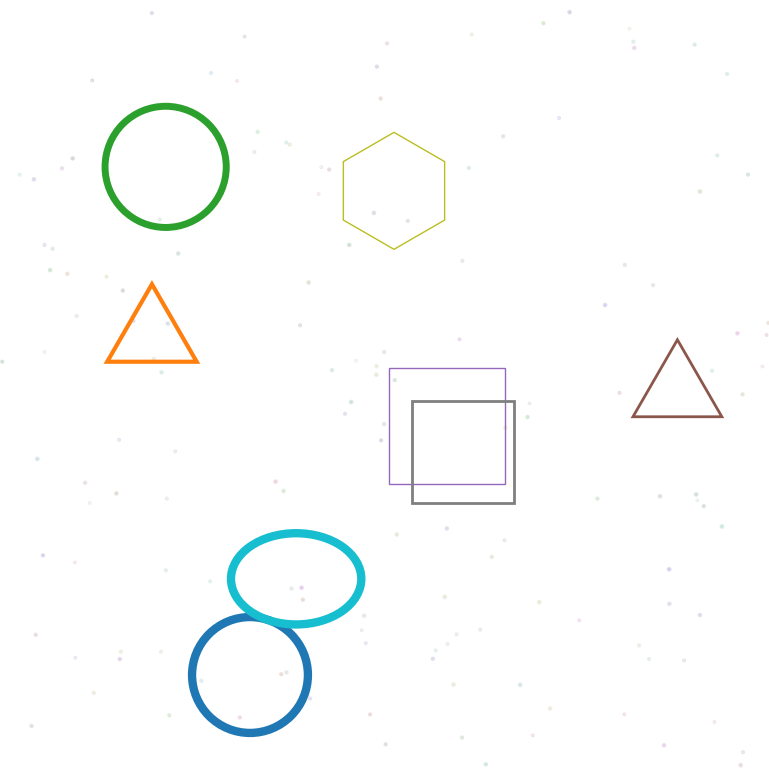[{"shape": "circle", "thickness": 3, "radius": 0.38, "center": [0.325, 0.123]}, {"shape": "triangle", "thickness": 1.5, "radius": 0.34, "center": [0.197, 0.564]}, {"shape": "circle", "thickness": 2.5, "radius": 0.39, "center": [0.215, 0.783]}, {"shape": "square", "thickness": 0.5, "radius": 0.38, "center": [0.58, 0.447]}, {"shape": "triangle", "thickness": 1, "radius": 0.33, "center": [0.88, 0.492]}, {"shape": "square", "thickness": 1, "radius": 0.33, "center": [0.602, 0.413]}, {"shape": "hexagon", "thickness": 0.5, "radius": 0.38, "center": [0.512, 0.752]}, {"shape": "oval", "thickness": 3, "radius": 0.42, "center": [0.385, 0.248]}]